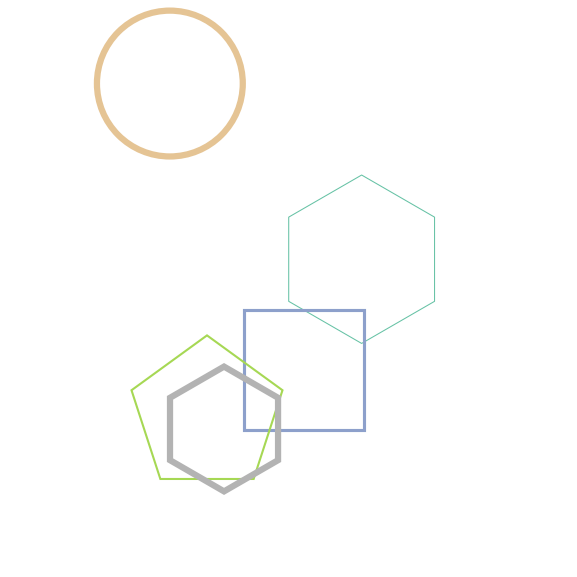[{"shape": "hexagon", "thickness": 0.5, "radius": 0.73, "center": [0.626, 0.55]}, {"shape": "square", "thickness": 1.5, "radius": 0.52, "center": [0.527, 0.358]}, {"shape": "pentagon", "thickness": 1, "radius": 0.69, "center": [0.358, 0.281]}, {"shape": "circle", "thickness": 3, "radius": 0.63, "center": [0.294, 0.854]}, {"shape": "hexagon", "thickness": 3, "radius": 0.54, "center": [0.388, 0.256]}]